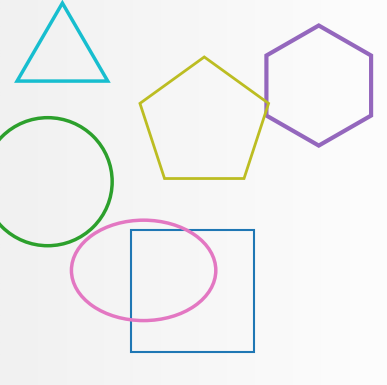[{"shape": "square", "thickness": 1.5, "radius": 0.79, "center": [0.497, 0.244]}, {"shape": "circle", "thickness": 2.5, "radius": 0.83, "center": [0.123, 0.528]}, {"shape": "hexagon", "thickness": 3, "radius": 0.78, "center": [0.823, 0.778]}, {"shape": "oval", "thickness": 2.5, "radius": 0.93, "center": [0.371, 0.298]}, {"shape": "pentagon", "thickness": 2, "radius": 0.87, "center": [0.527, 0.677]}, {"shape": "triangle", "thickness": 2.5, "radius": 0.68, "center": [0.161, 0.857]}]